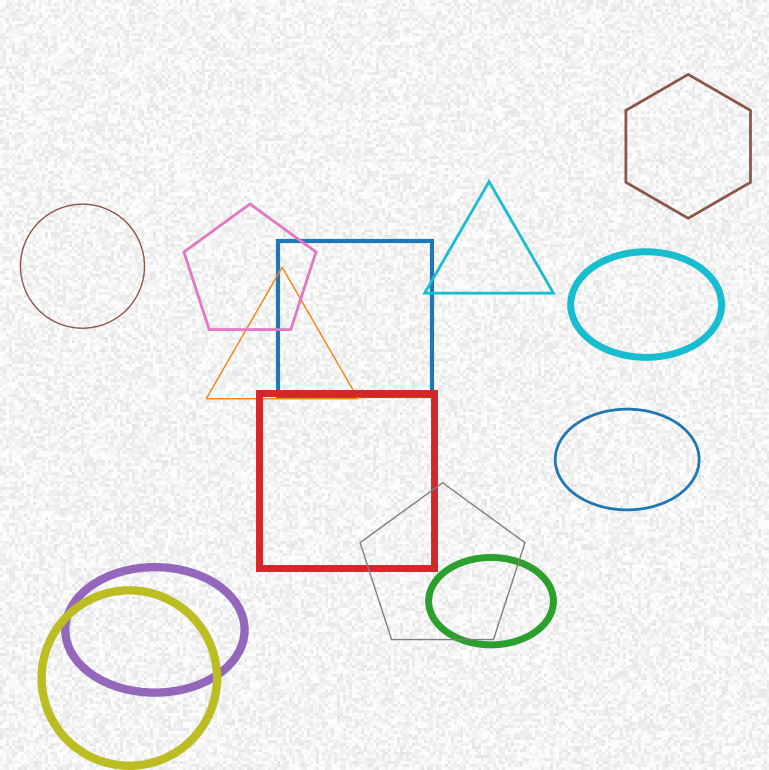[{"shape": "oval", "thickness": 1, "radius": 0.47, "center": [0.815, 0.403]}, {"shape": "square", "thickness": 1.5, "radius": 0.5, "center": [0.461, 0.586]}, {"shape": "triangle", "thickness": 0.5, "radius": 0.57, "center": [0.366, 0.539]}, {"shape": "oval", "thickness": 2.5, "radius": 0.41, "center": [0.638, 0.219]}, {"shape": "square", "thickness": 2.5, "radius": 0.57, "center": [0.45, 0.376]}, {"shape": "oval", "thickness": 3, "radius": 0.58, "center": [0.201, 0.182]}, {"shape": "circle", "thickness": 0.5, "radius": 0.4, "center": [0.107, 0.654]}, {"shape": "hexagon", "thickness": 1, "radius": 0.47, "center": [0.894, 0.81]}, {"shape": "pentagon", "thickness": 1, "radius": 0.45, "center": [0.325, 0.645]}, {"shape": "pentagon", "thickness": 0.5, "radius": 0.56, "center": [0.575, 0.26]}, {"shape": "circle", "thickness": 3, "radius": 0.57, "center": [0.168, 0.119]}, {"shape": "triangle", "thickness": 1, "radius": 0.48, "center": [0.635, 0.668]}, {"shape": "oval", "thickness": 2.5, "radius": 0.49, "center": [0.839, 0.604]}]